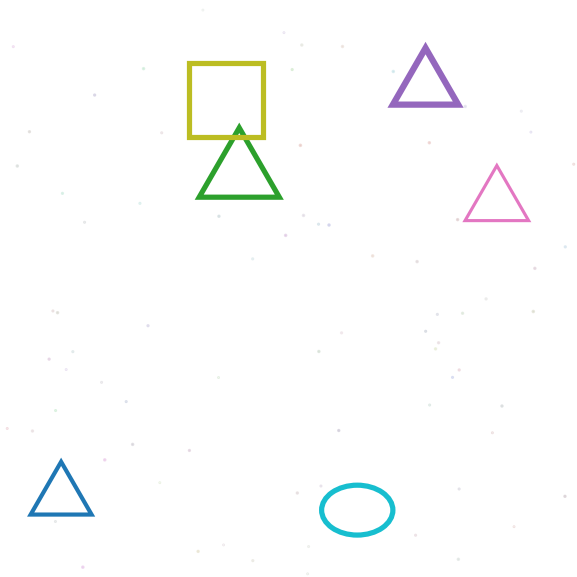[{"shape": "triangle", "thickness": 2, "radius": 0.3, "center": [0.106, 0.139]}, {"shape": "triangle", "thickness": 2.5, "radius": 0.4, "center": [0.414, 0.698]}, {"shape": "triangle", "thickness": 3, "radius": 0.33, "center": [0.737, 0.851]}, {"shape": "triangle", "thickness": 1.5, "radius": 0.32, "center": [0.86, 0.649]}, {"shape": "square", "thickness": 2.5, "radius": 0.32, "center": [0.392, 0.825]}, {"shape": "oval", "thickness": 2.5, "radius": 0.31, "center": [0.619, 0.116]}]